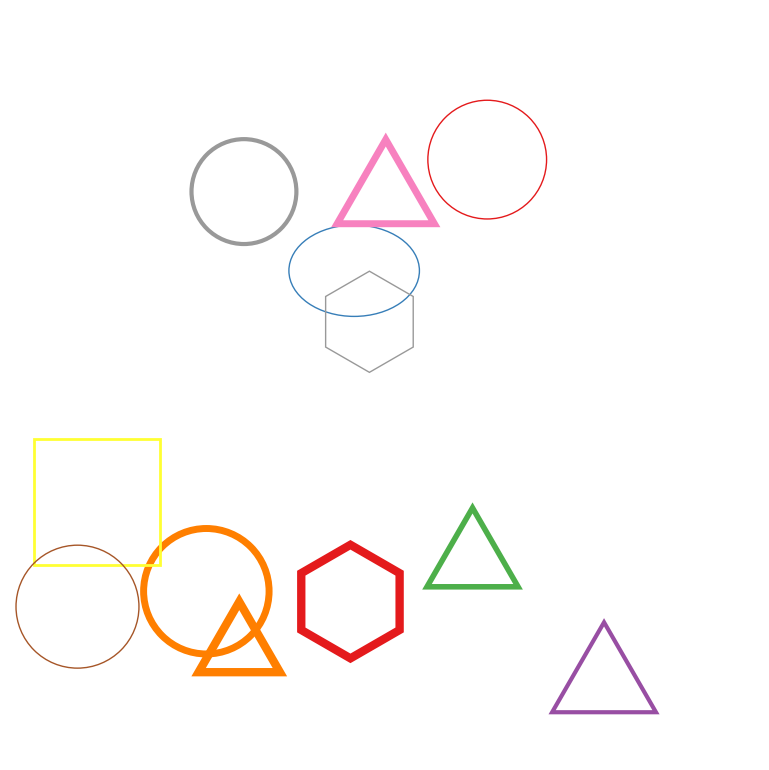[{"shape": "circle", "thickness": 0.5, "radius": 0.39, "center": [0.633, 0.793]}, {"shape": "hexagon", "thickness": 3, "radius": 0.37, "center": [0.455, 0.219]}, {"shape": "oval", "thickness": 0.5, "radius": 0.42, "center": [0.46, 0.648]}, {"shape": "triangle", "thickness": 2, "radius": 0.34, "center": [0.614, 0.272]}, {"shape": "triangle", "thickness": 1.5, "radius": 0.39, "center": [0.784, 0.114]}, {"shape": "triangle", "thickness": 3, "radius": 0.3, "center": [0.311, 0.158]}, {"shape": "circle", "thickness": 2.5, "radius": 0.41, "center": [0.268, 0.232]}, {"shape": "square", "thickness": 1, "radius": 0.41, "center": [0.126, 0.348]}, {"shape": "circle", "thickness": 0.5, "radius": 0.4, "center": [0.101, 0.212]}, {"shape": "triangle", "thickness": 2.5, "radius": 0.36, "center": [0.501, 0.746]}, {"shape": "hexagon", "thickness": 0.5, "radius": 0.33, "center": [0.48, 0.582]}, {"shape": "circle", "thickness": 1.5, "radius": 0.34, "center": [0.317, 0.751]}]